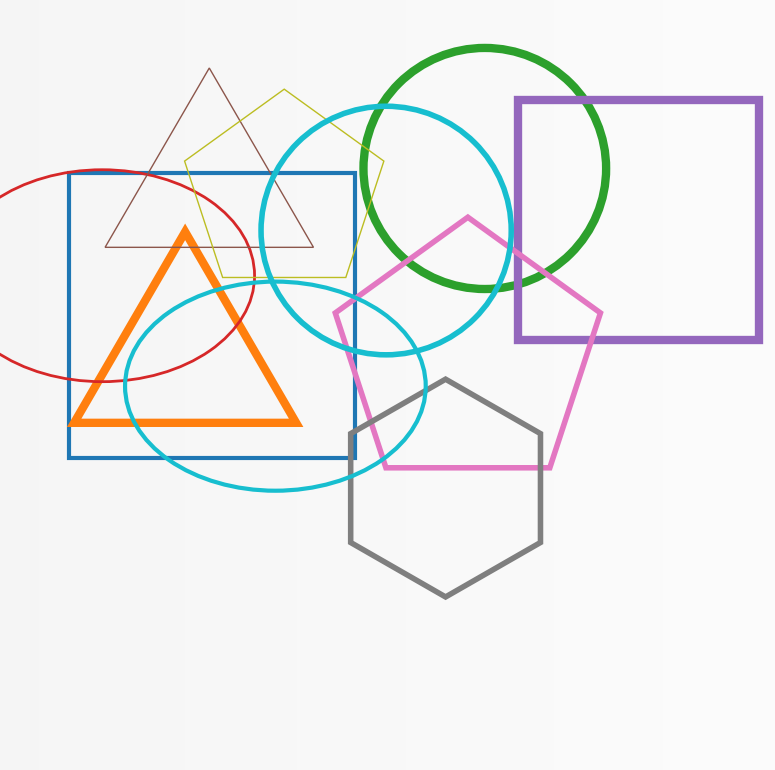[{"shape": "square", "thickness": 1.5, "radius": 0.92, "center": [0.274, 0.59]}, {"shape": "triangle", "thickness": 3, "radius": 0.83, "center": [0.239, 0.534]}, {"shape": "circle", "thickness": 3, "radius": 0.78, "center": [0.626, 0.781]}, {"shape": "oval", "thickness": 1, "radius": 0.98, "center": [0.132, 0.642]}, {"shape": "square", "thickness": 3, "radius": 0.78, "center": [0.824, 0.714]}, {"shape": "triangle", "thickness": 0.5, "radius": 0.78, "center": [0.27, 0.756]}, {"shape": "pentagon", "thickness": 2, "radius": 0.9, "center": [0.604, 0.538]}, {"shape": "hexagon", "thickness": 2, "radius": 0.71, "center": [0.575, 0.366]}, {"shape": "pentagon", "thickness": 0.5, "radius": 0.68, "center": [0.367, 0.749]}, {"shape": "circle", "thickness": 2, "radius": 0.81, "center": [0.498, 0.701]}, {"shape": "oval", "thickness": 1.5, "radius": 0.97, "center": [0.355, 0.498]}]